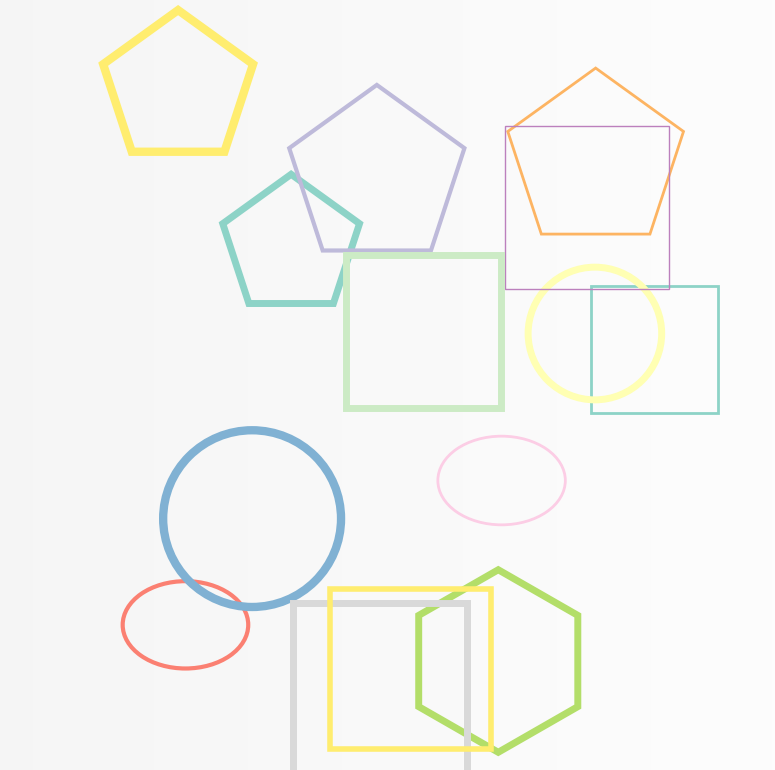[{"shape": "square", "thickness": 1, "radius": 0.41, "center": [0.844, 0.546]}, {"shape": "pentagon", "thickness": 2.5, "radius": 0.46, "center": [0.376, 0.681]}, {"shape": "circle", "thickness": 2.5, "radius": 0.43, "center": [0.768, 0.567]}, {"shape": "pentagon", "thickness": 1.5, "radius": 0.59, "center": [0.486, 0.771]}, {"shape": "oval", "thickness": 1.5, "radius": 0.41, "center": [0.239, 0.189]}, {"shape": "circle", "thickness": 3, "radius": 0.57, "center": [0.325, 0.326]}, {"shape": "pentagon", "thickness": 1, "radius": 0.6, "center": [0.769, 0.792]}, {"shape": "hexagon", "thickness": 2.5, "radius": 0.59, "center": [0.643, 0.142]}, {"shape": "oval", "thickness": 1, "radius": 0.41, "center": [0.647, 0.376]}, {"shape": "square", "thickness": 2.5, "radius": 0.56, "center": [0.49, 0.105]}, {"shape": "square", "thickness": 0.5, "radius": 0.53, "center": [0.757, 0.73]}, {"shape": "square", "thickness": 2.5, "radius": 0.5, "center": [0.547, 0.569]}, {"shape": "square", "thickness": 2, "radius": 0.52, "center": [0.53, 0.131]}, {"shape": "pentagon", "thickness": 3, "radius": 0.51, "center": [0.23, 0.885]}]